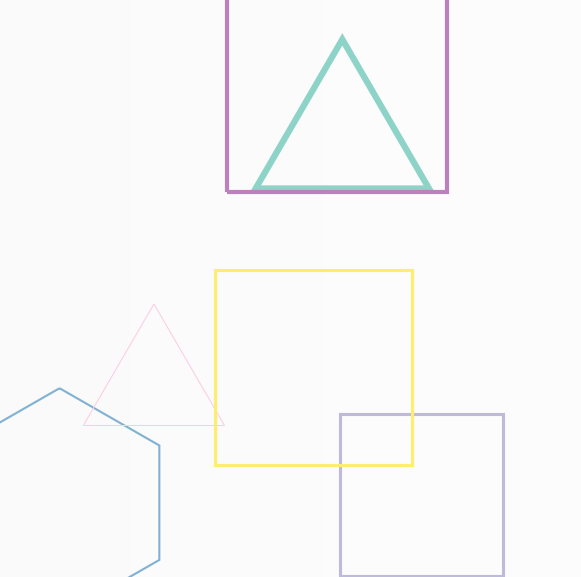[{"shape": "triangle", "thickness": 3, "radius": 0.86, "center": [0.589, 0.759]}, {"shape": "square", "thickness": 1.5, "radius": 0.7, "center": [0.725, 0.142]}, {"shape": "hexagon", "thickness": 1, "radius": 0.99, "center": [0.102, 0.129]}, {"shape": "triangle", "thickness": 0.5, "radius": 0.7, "center": [0.265, 0.332]}, {"shape": "square", "thickness": 2, "radius": 0.95, "center": [0.58, 0.857]}, {"shape": "square", "thickness": 1.5, "radius": 0.84, "center": [0.539, 0.363]}]